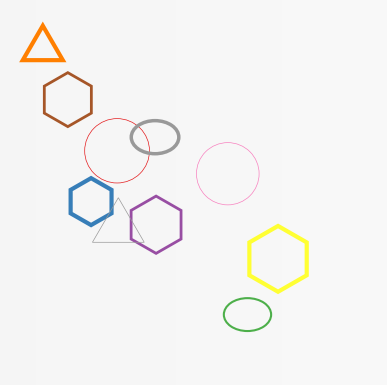[{"shape": "circle", "thickness": 0.5, "radius": 0.42, "center": [0.302, 0.608]}, {"shape": "hexagon", "thickness": 3, "radius": 0.3, "center": [0.235, 0.476]}, {"shape": "oval", "thickness": 1.5, "radius": 0.31, "center": [0.639, 0.183]}, {"shape": "hexagon", "thickness": 2, "radius": 0.37, "center": [0.403, 0.416]}, {"shape": "triangle", "thickness": 3, "radius": 0.3, "center": [0.11, 0.874]}, {"shape": "hexagon", "thickness": 3, "radius": 0.43, "center": [0.718, 0.328]}, {"shape": "hexagon", "thickness": 2, "radius": 0.35, "center": [0.175, 0.741]}, {"shape": "circle", "thickness": 0.5, "radius": 0.4, "center": [0.588, 0.549]}, {"shape": "triangle", "thickness": 0.5, "radius": 0.39, "center": [0.305, 0.409]}, {"shape": "oval", "thickness": 2.5, "radius": 0.31, "center": [0.4, 0.644]}]